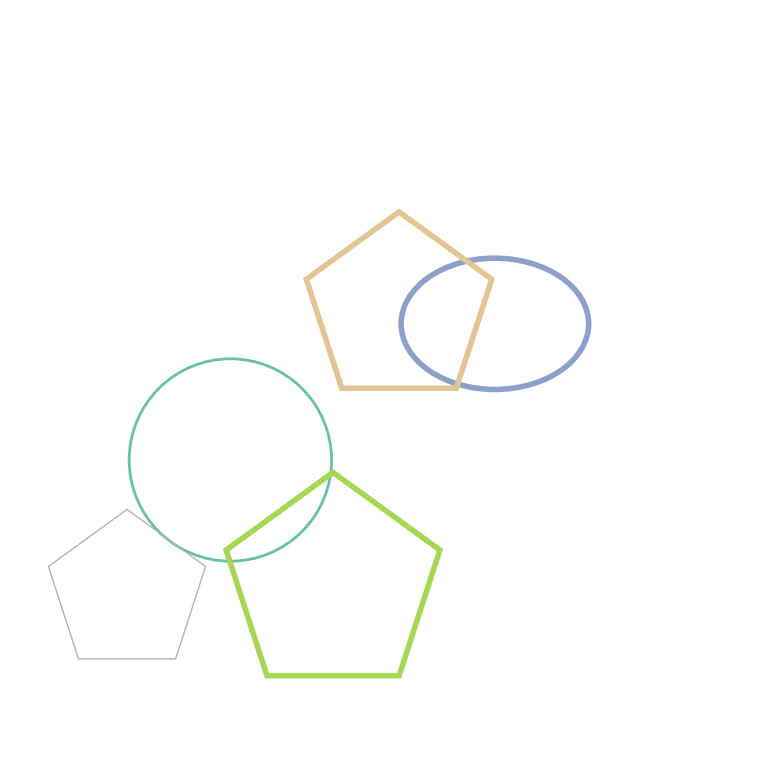[{"shape": "circle", "thickness": 1, "radius": 0.66, "center": [0.299, 0.403]}, {"shape": "oval", "thickness": 2, "radius": 0.61, "center": [0.643, 0.579]}, {"shape": "pentagon", "thickness": 2, "radius": 0.73, "center": [0.433, 0.241]}, {"shape": "pentagon", "thickness": 2, "radius": 0.63, "center": [0.518, 0.598]}, {"shape": "pentagon", "thickness": 0.5, "radius": 0.54, "center": [0.165, 0.231]}]